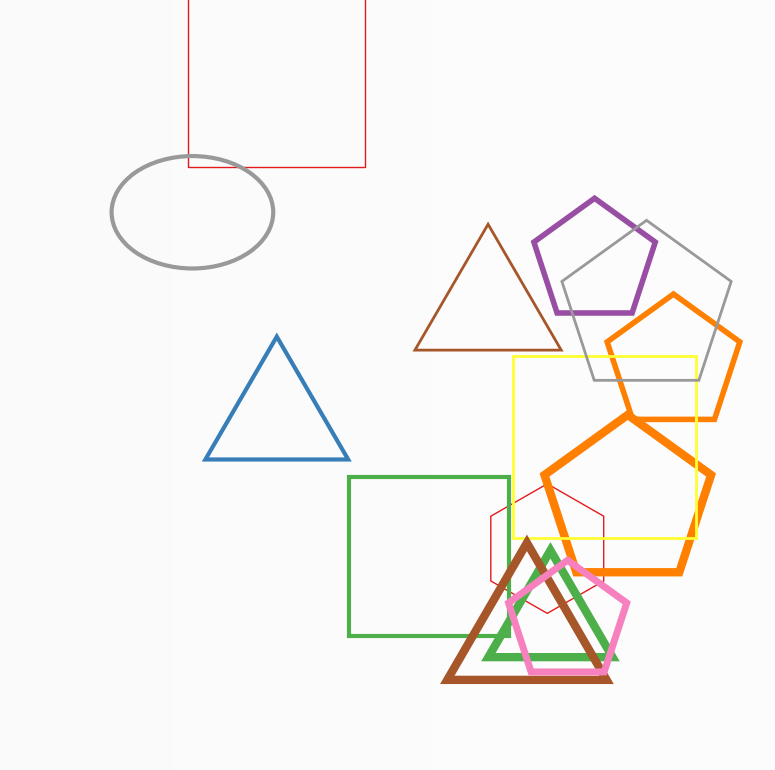[{"shape": "hexagon", "thickness": 0.5, "radius": 0.42, "center": [0.706, 0.288]}, {"shape": "square", "thickness": 0.5, "radius": 0.57, "center": [0.357, 0.897]}, {"shape": "triangle", "thickness": 1.5, "radius": 0.53, "center": [0.357, 0.456]}, {"shape": "square", "thickness": 1.5, "radius": 0.52, "center": [0.554, 0.278]}, {"shape": "triangle", "thickness": 3, "radius": 0.46, "center": [0.71, 0.193]}, {"shape": "pentagon", "thickness": 2, "radius": 0.41, "center": [0.767, 0.66]}, {"shape": "pentagon", "thickness": 2, "radius": 0.45, "center": [0.869, 0.528]}, {"shape": "pentagon", "thickness": 3, "radius": 0.57, "center": [0.81, 0.348]}, {"shape": "square", "thickness": 1, "radius": 0.59, "center": [0.78, 0.419]}, {"shape": "triangle", "thickness": 1, "radius": 0.54, "center": [0.63, 0.6]}, {"shape": "triangle", "thickness": 3, "radius": 0.59, "center": [0.68, 0.176]}, {"shape": "pentagon", "thickness": 2.5, "radius": 0.4, "center": [0.732, 0.192]}, {"shape": "oval", "thickness": 1.5, "radius": 0.52, "center": [0.248, 0.724]}, {"shape": "pentagon", "thickness": 1, "radius": 0.57, "center": [0.834, 0.599]}]